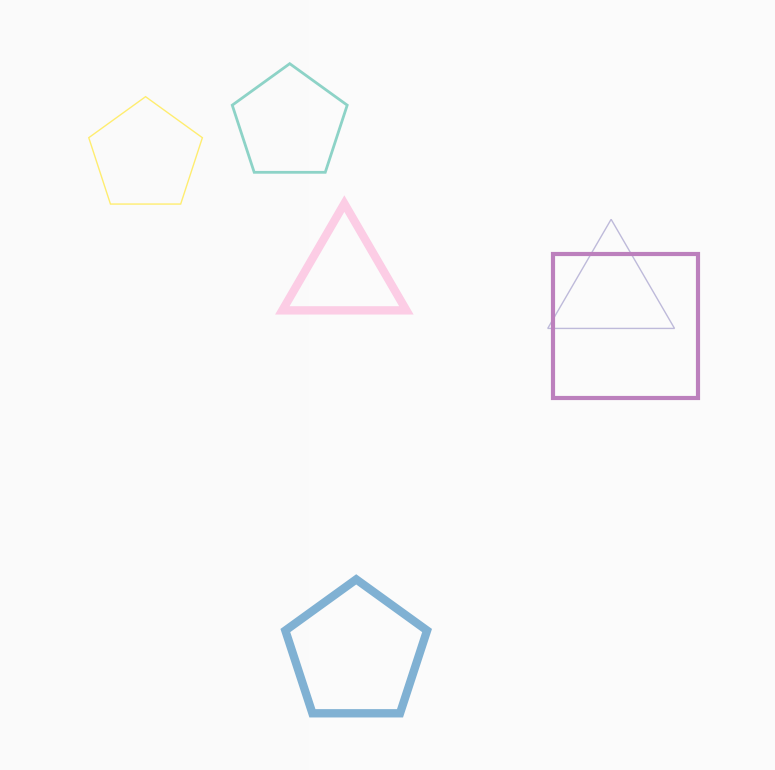[{"shape": "pentagon", "thickness": 1, "radius": 0.39, "center": [0.374, 0.839]}, {"shape": "triangle", "thickness": 0.5, "radius": 0.47, "center": [0.789, 0.621]}, {"shape": "pentagon", "thickness": 3, "radius": 0.48, "center": [0.46, 0.151]}, {"shape": "triangle", "thickness": 3, "radius": 0.46, "center": [0.444, 0.643]}, {"shape": "square", "thickness": 1.5, "radius": 0.47, "center": [0.807, 0.576]}, {"shape": "pentagon", "thickness": 0.5, "radius": 0.39, "center": [0.188, 0.797]}]